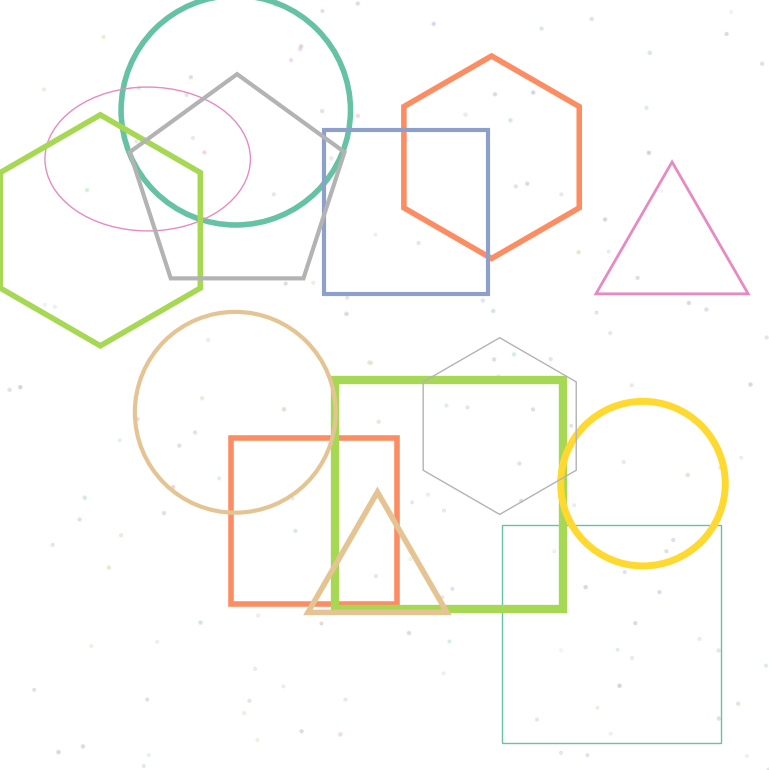[{"shape": "square", "thickness": 0.5, "radius": 0.71, "center": [0.794, 0.177]}, {"shape": "circle", "thickness": 2, "radius": 0.74, "center": [0.306, 0.857]}, {"shape": "square", "thickness": 2, "radius": 0.54, "center": [0.408, 0.323]}, {"shape": "hexagon", "thickness": 2, "radius": 0.66, "center": [0.638, 0.796]}, {"shape": "square", "thickness": 1.5, "radius": 0.53, "center": [0.528, 0.724]}, {"shape": "oval", "thickness": 0.5, "radius": 0.67, "center": [0.192, 0.794]}, {"shape": "triangle", "thickness": 1, "radius": 0.57, "center": [0.873, 0.675]}, {"shape": "hexagon", "thickness": 2, "radius": 0.75, "center": [0.13, 0.701]}, {"shape": "square", "thickness": 3, "radius": 0.74, "center": [0.583, 0.358]}, {"shape": "circle", "thickness": 2.5, "radius": 0.53, "center": [0.835, 0.372]}, {"shape": "circle", "thickness": 1.5, "radius": 0.65, "center": [0.306, 0.465]}, {"shape": "triangle", "thickness": 2, "radius": 0.52, "center": [0.49, 0.257]}, {"shape": "hexagon", "thickness": 0.5, "radius": 0.57, "center": [0.649, 0.447]}, {"shape": "pentagon", "thickness": 1.5, "radius": 0.73, "center": [0.308, 0.757]}]